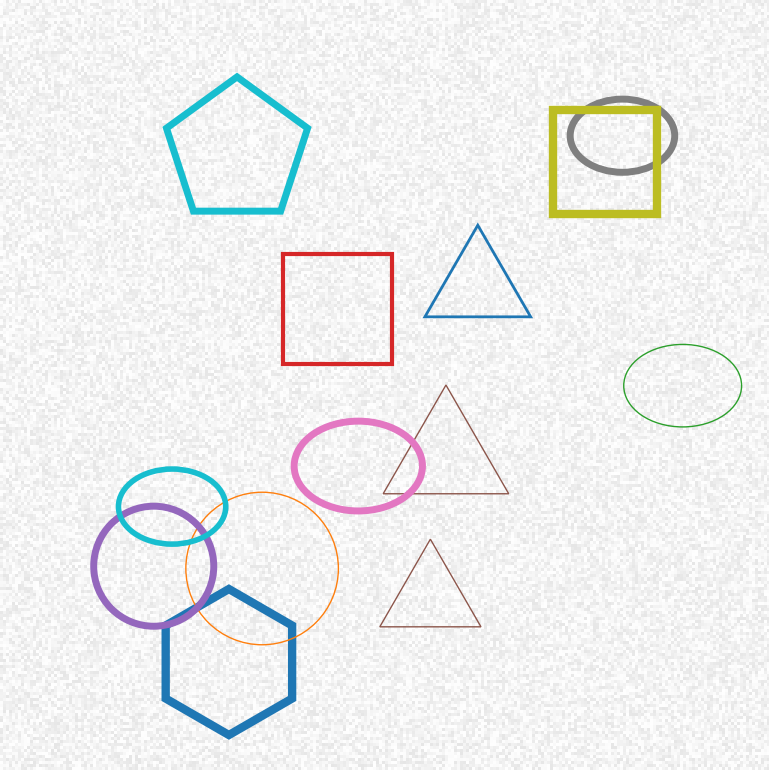[{"shape": "triangle", "thickness": 1, "radius": 0.4, "center": [0.621, 0.628]}, {"shape": "hexagon", "thickness": 3, "radius": 0.47, "center": [0.297, 0.14]}, {"shape": "circle", "thickness": 0.5, "radius": 0.5, "center": [0.34, 0.262]}, {"shape": "oval", "thickness": 0.5, "radius": 0.38, "center": [0.887, 0.499]}, {"shape": "square", "thickness": 1.5, "radius": 0.36, "center": [0.438, 0.599]}, {"shape": "circle", "thickness": 2.5, "radius": 0.39, "center": [0.2, 0.265]}, {"shape": "triangle", "thickness": 0.5, "radius": 0.47, "center": [0.579, 0.406]}, {"shape": "triangle", "thickness": 0.5, "radius": 0.38, "center": [0.559, 0.224]}, {"shape": "oval", "thickness": 2.5, "radius": 0.42, "center": [0.465, 0.395]}, {"shape": "oval", "thickness": 2.5, "radius": 0.34, "center": [0.808, 0.824]}, {"shape": "square", "thickness": 3, "radius": 0.34, "center": [0.786, 0.789]}, {"shape": "pentagon", "thickness": 2.5, "radius": 0.48, "center": [0.308, 0.804]}, {"shape": "oval", "thickness": 2, "radius": 0.35, "center": [0.224, 0.342]}]